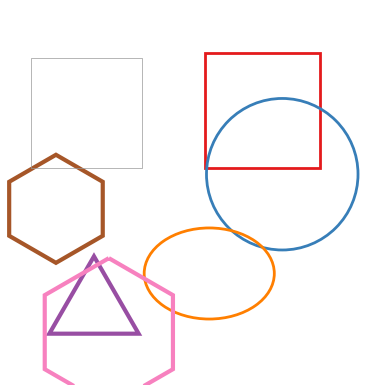[{"shape": "square", "thickness": 2, "radius": 0.74, "center": [0.683, 0.712]}, {"shape": "circle", "thickness": 2, "radius": 0.98, "center": [0.733, 0.547]}, {"shape": "triangle", "thickness": 3, "radius": 0.67, "center": [0.244, 0.2]}, {"shape": "oval", "thickness": 2, "radius": 0.84, "center": [0.544, 0.29]}, {"shape": "hexagon", "thickness": 3, "radius": 0.7, "center": [0.145, 0.458]}, {"shape": "hexagon", "thickness": 3, "radius": 0.96, "center": [0.283, 0.137]}, {"shape": "square", "thickness": 0.5, "radius": 0.72, "center": [0.225, 0.706]}]